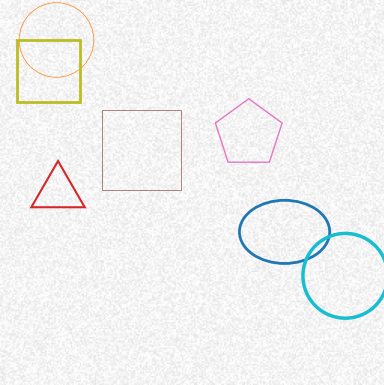[{"shape": "oval", "thickness": 2, "radius": 0.59, "center": [0.739, 0.398]}, {"shape": "circle", "thickness": 0.5, "radius": 0.48, "center": [0.147, 0.896]}, {"shape": "triangle", "thickness": 1.5, "radius": 0.4, "center": [0.151, 0.502]}, {"shape": "square", "thickness": 0.5, "radius": 0.52, "center": [0.367, 0.61]}, {"shape": "pentagon", "thickness": 1, "radius": 0.46, "center": [0.646, 0.652]}, {"shape": "square", "thickness": 2, "radius": 0.41, "center": [0.126, 0.816]}, {"shape": "circle", "thickness": 2.5, "radius": 0.55, "center": [0.897, 0.284]}]